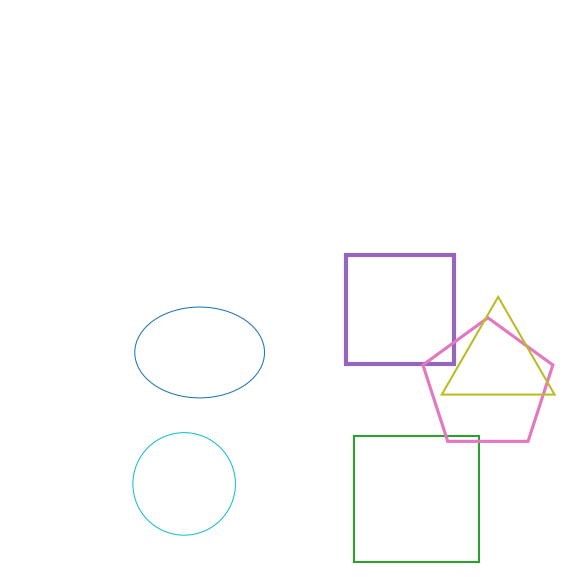[{"shape": "oval", "thickness": 0.5, "radius": 0.56, "center": [0.346, 0.389]}, {"shape": "square", "thickness": 1, "radius": 0.54, "center": [0.722, 0.135]}, {"shape": "square", "thickness": 2, "radius": 0.47, "center": [0.693, 0.463]}, {"shape": "pentagon", "thickness": 1.5, "radius": 0.59, "center": [0.845, 0.331]}, {"shape": "triangle", "thickness": 1, "radius": 0.56, "center": [0.863, 0.372]}, {"shape": "circle", "thickness": 0.5, "radius": 0.44, "center": [0.319, 0.161]}]